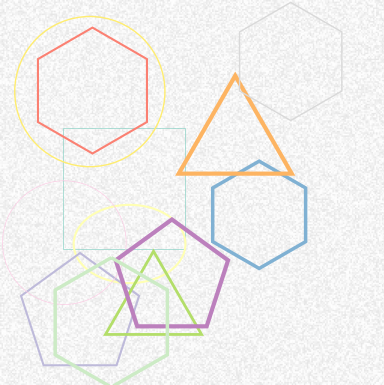[{"shape": "square", "thickness": 0.5, "radius": 0.79, "center": [0.321, 0.51]}, {"shape": "oval", "thickness": 1.5, "radius": 0.73, "center": [0.337, 0.366]}, {"shape": "pentagon", "thickness": 1.5, "radius": 0.81, "center": [0.208, 0.182]}, {"shape": "hexagon", "thickness": 1.5, "radius": 0.82, "center": [0.24, 0.765]}, {"shape": "hexagon", "thickness": 2.5, "radius": 0.7, "center": [0.673, 0.442]}, {"shape": "triangle", "thickness": 3, "radius": 0.85, "center": [0.611, 0.634]}, {"shape": "triangle", "thickness": 2, "radius": 0.72, "center": [0.399, 0.203]}, {"shape": "circle", "thickness": 0.5, "radius": 0.8, "center": [0.167, 0.37]}, {"shape": "hexagon", "thickness": 1, "radius": 0.77, "center": [0.755, 0.84]}, {"shape": "pentagon", "thickness": 3, "radius": 0.77, "center": [0.447, 0.277]}, {"shape": "hexagon", "thickness": 2.5, "radius": 0.84, "center": [0.289, 0.163]}, {"shape": "circle", "thickness": 1, "radius": 0.98, "center": [0.233, 0.762]}]